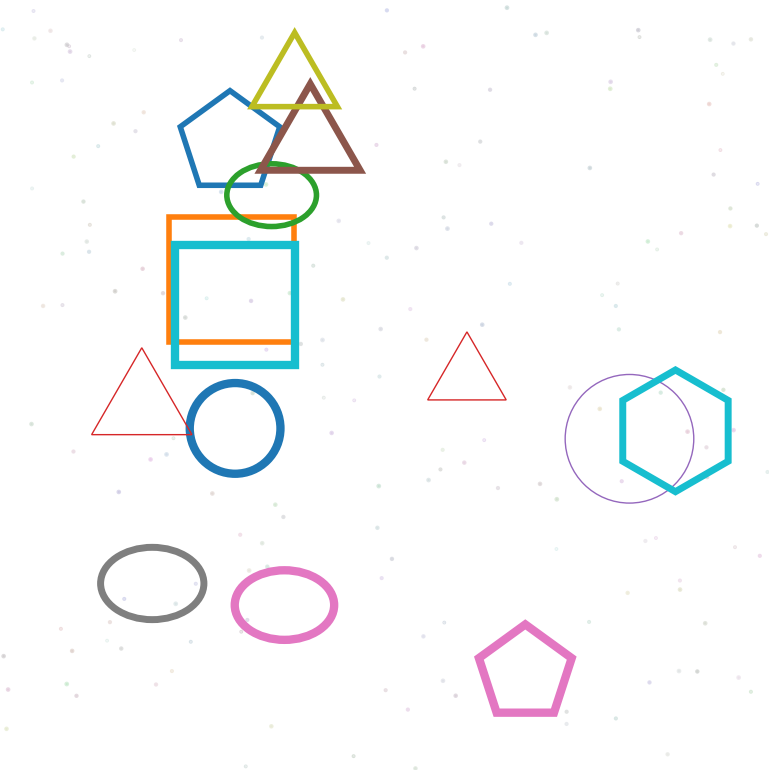[{"shape": "circle", "thickness": 3, "radius": 0.29, "center": [0.305, 0.444]}, {"shape": "pentagon", "thickness": 2, "radius": 0.34, "center": [0.299, 0.814]}, {"shape": "square", "thickness": 2, "radius": 0.41, "center": [0.301, 0.637]}, {"shape": "oval", "thickness": 2, "radius": 0.29, "center": [0.353, 0.747]}, {"shape": "triangle", "thickness": 0.5, "radius": 0.38, "center": [0.184, 0.473]}, {"shape": "triangle", "thickness": 0.5, "radius": 0.29, "center": [0.606, 0.51]}, {"shape": "circle", "thickness": 0.5, "radius": 0.42, "center": [0.818, 0.43]}, {"shape": "triangle", "thickness": 2.5, "radius": 0.37, "center": [0.403, 0.816]}, {"shape": "pentagon", "thickness": 3, "radius": 0.32, "center": [0.682, 0.126]}, {"shape": "oval", "thickness": 3, "radius": 0.32, "center": [0.369, 0.214]}, {"shape": "oval", "thickness": 2.5, "radius": 0.34, "center": [0.198, 0.242]}, {"shape": "triangle", "thickness": 2, "radius": 0.32, "center": [0.383, 0.894]}, {"shape": "hexagon", "thickness": 2.5, "radius": 0.4, "center": [0.877, 0.44]}, {"shape": "square", "thickness": 3, "radius": 0.39, "center": [0.305, 0.603]}]